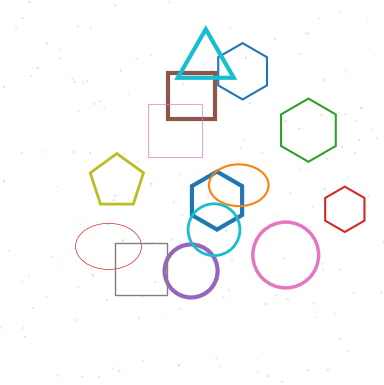[{"shape": "hexagon", "thickness": 1.5, "radius": 0.37, "center": [0.63, 0.815]}, {"shape": "hexagon", "thickness": 3, "radius": 0.38, "center": [0.564, 0.479]}, {"shape": "oval", "thickness": 1.5, "radius": 0.39, "center": [0.62, 0.519]}, {"shape": "hexagon", "thickness": 1.5, "radius": 0.41, "center": [0.801, 0.662]}, {"shape": "hexagon", "thickness": 1.5, "radius": 0.29, "center": [0.896, 0.456]}, {"shape": "oval", "thickness": 0.5, "radius": 0.43, "center": [0.282, 0.36]}, {"shape": "circle", "thickness": 3, "radius": 0.34, "center": [0.496, 0.296]}, {"shape": "square", "thickness": 3, "radius": 0.3, "center": [0.497, 0.751]}, {"shape": "square", "thickness": 0.5, "radius": 0.35, "center": [0.455, 0.662]}, {"shape": "circle", "thickness": 2.5, "radius": 0.43, "center": [0.742, 0.338]}, {"shape": "square", "thickness": 1, "radius": 0.33, "center": [0.366, 0.301]}, {"shape": "pentagon", "thickness": 2, "radius": 0.36, "center": [0.304, 0.529]}, {"shape": "circle", "thickness": 2, "radius": 0.34, "center": [0.556, 0.403]}, {"shape": "triangle", "thickness": 3, "radius": 0.42, "center": [0.534, 0.84]}]